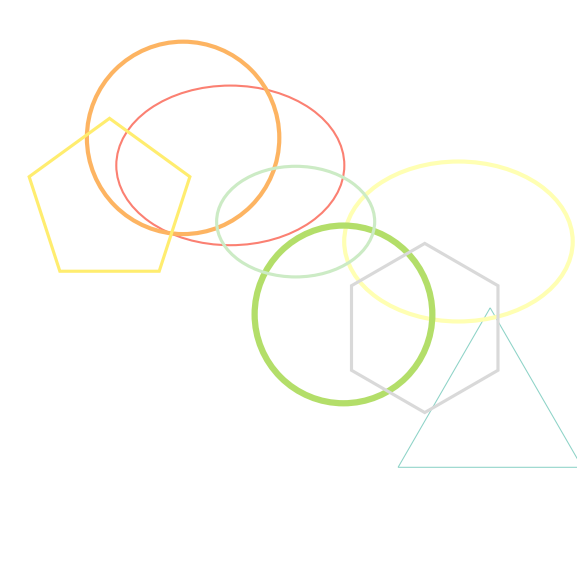[{"shape": "triangle", "thickness": 0.5, "radius": 0.92, "center": [0.849, 0.282]}, {"shape": "oval", "thickness": 2, "radius": 0.99, "center": [0.794, 0.581]}, {"shape": "oval", "thickness": 1, "radius": 0.99, "center": [0.399, 0.713]}, {"shape": "circle", "thickness": 2, "radius": 0.83, "center": [0.317, 0.76]}, {"shape": "circle", "thickness": 3, "radius": 0.77, "center": [0.595, 0.455]}, {"shape": "hexagon", "thickness": 1.5, "radius": 0.73, "center": [0.735, 0.431]}, {"shape": "oval", "thickness": 1.5, "radius": 0.68, "center": [0.512, 0.615]}, {"shape": "pentagon", "thickness": 1.5, "radius": 0.73, "center": [0.19, 0.648]}]